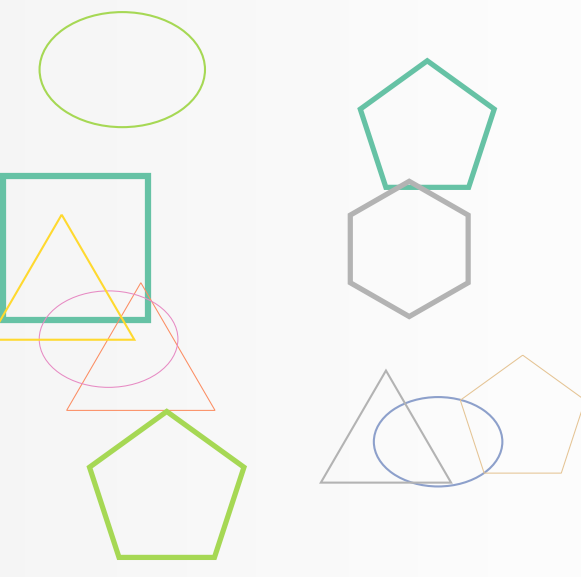[{"shape": "pentagon", "thickness": 2.5, "radius": 0.61, "center": [0.735, 0.773]}, {"shape": "square", "thickness": 3, "radius": 0.62, "center": [0.13, 0.57]}, {"shape": "triangle", "thickness": 0.5, "radius": 0.74, "center": [0.242, 0.362]}, {"shape": "oval", "thickness": 1, "radius": 0.55, "center": [0.754, 0.234]}, {"shape": "oval", "thickness": 0.5, "radius": 0.6, "center": [0.187, 0.412]}, {"shape": "pentagon", "thickness": 2.5, "radius": 0.7, "center": [0.287, 0.147]}, {"shape": "oval", "thickness": 1, "radius": 0.71, "center": [0.21, 0.879]}, {"shape": "triangle", "thickness": 1, "radius": 0.72, "center": [0.106, 0.483]}, {"shape": "pentagon", "thickness": 0.5, "radius": 0.56, "center": [0.899, 0.271]}, {"shape": "hexagon", "thickness": 2.5, "radius": 0.59, "center": [0.704, 0.568]}, {"shape": "triangle", "thickness": 1, "radius": 0.65, "center": [0.664, 0.228]}]